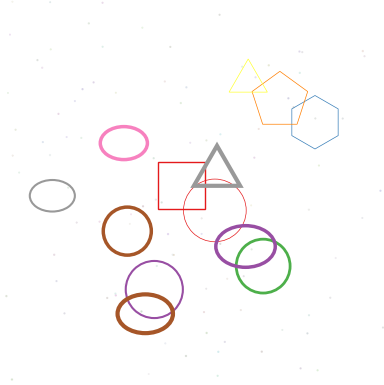[{"shape": "square", "thickness": 1, "radius": 0.31, "center": [0.471, 0.518]}, {"shape": "circle", "thickness": 0.5, "radius": 0.41, "center": [0.558, 0.453]}, {"shape": "hexagon", "thickness": 0.5, "radius": 0.35, "center": [0.818, 0.682]}, {"shape": "circle", "thickness": 2, "radius": 0.35, "center": [0.684, 0.309]}, {"shape": "circle", "thickness": 1.5, "radius": 0.37, "center": [0.401, 0.248]}, {"shape": "oval", "thickness": 2.5, "radius": 0.39, "center": [0.638, 0.36]}, {"shape": "pentagon", "thickness": 0.5, "radius": 0.38, "center": [0.727, 0.739]}, {"shape": "triangle", "thickness": 0.5, "radius": 0.29, "center": [0.645, 0.789]}, {"shape": "oval", "thickness": 3, "radius": 0.36, "center": [0.377, 0.185]}, {"shape": "circle", "thickness": 2.5, "radius": 0.31, "center": [0.331, 0.4]}, {"shape": "oval", "thickness": 2.5, "radius": 0.31, "center": [0.322, 0.628]}, {"shape": "triangle", "thickness": 3, "radius": 0.35, "center": [0.564, 0.552]}, {"shape": "oval", "thickness": 1.5, "radius": 0.29, "center": [0.136, 0.492]}]